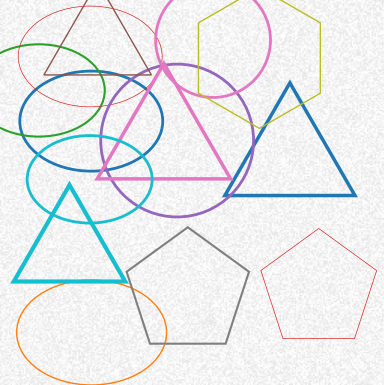[{"shape": "oval", "thickness": 2, "radius": 0.93, "center": [0.237, 0.685]}, {"shape": "triangle", "thickness": 2.5, "radius": 0.98, "center": [0.753, 0.59]}, {"shape": "oval", "thickness": 1, "radius": 0.97, "center": [0.238, 0.136]}, {"shape": "oval", "thickness": 1.5, "radius": 0.86, "center": [0.101, 0.765]}, {"shape": "oval", "thickness": 0.5, "radius": 0.93, "center": [0.234, 0.853]}, {"shape": "pentagon", "thickness": 0.5, "radius": 0.79, "center": [0.828, 0.248]}, {"shape": "circle", "thickness": 2, "radius": 0.99, "center": [0.46, 0.635]}, {"shape": "triangle", "thickness": 1, "radius": 0.81, "center": [0.254, 0.886]}, {"shape": "triangle", "thickness": 2.5, "radius": 1.0, "center": [0.426, 0.635]}, {"shape": "circle", "thickness": 2, "radius": 0.75, "center": [0.553, 0.896]}, {"shape": "pentagon", "thickness": 1.5, "radius": 0.84, "center": [0.488, 0.243]}, {"shape": "hexagon", "thickness": 1, "radius": 0.91, "center": [0.674, 0.849]}, {"shape": "oval", "thickness": 2, "radius": 0.81, "center": [0.233, 0.534]}, {"shape": "triangle", "thickness": 3, "radius": 0.84, "center": [0.181, 0.352]}]